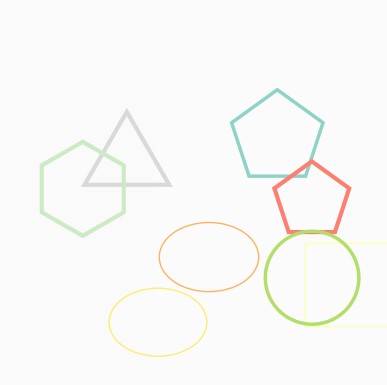[{"shape": "pentagon", "thickness": 2.5, "radius": 0.62, "center": [0.716, 0.643]}, {"shape": "square", "thickness": 1, "radius": 0.54, "center": [0.895, 0.261]}, {"shape": "pentagon", "thickness": 3, "radius": 0.51, "center": [0.805, 0.479]}, {"shape": "oval", "thickness": 1, "radius": 0.64, "center": [0.539, 0.332]}, {"shape": "circle", "thickness": 2.5, "radius": 0.6, "center": [0.805, 0.279]}, {"shape": "triangle", "thickness": 3, "radius": 0.63, "center": [0.327, 0.583]}, {"shape": "hexagon", "thickness": 3, "radius": 0.61, "center": [0.214, 0.51]}, {"shape": "oval", "thickness": 1, "radius": 0.63, "center": [0.408, 0.163]}]